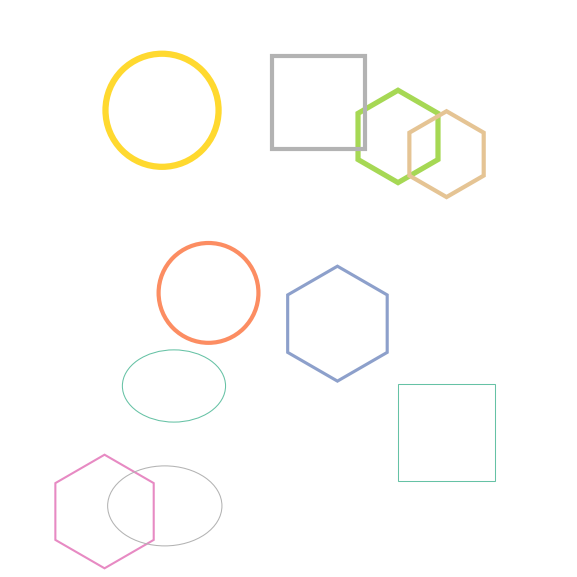[{"shape": "oval", "thickness": 0.5, "radius": 0.45, "center": [0.301, 0.331]}, {"shape": "square", "thickness": 0.5, "radius": 0.42, "center": [0.773, 0.251]}, {"shape": "circle", "thickness": 2, "radius": 0.43, "center": [0.361, 0.492]}, {"shape": "hexagon", "thickness": 1.5, "radius": 0.5, "center": [0.584, 0.439]}, {"shape": "hexagon", "thickness": 1, "radius": 0.49, "center": [0.181, 0.113]}, {"shape": "hexagon", "thickness": 2.5, "radius": 0.4, "center": [0.689, 0.763]}, {"shape": "circle", "thickness": 3, "radius": 0.49, "center": [0.281, 0.808]}, {"shape": "hexagon", "thickness": 2, "radius": 0.37, "center": [0.773, 0.732]}, {"shape": "oval", "thickness": 0.5, "radius": 0.49, "center": [0.285, 0.123]}, {"shape": "square", "thickness": 2, "radius": 0.4, "center": [0.551, 0.822]}]